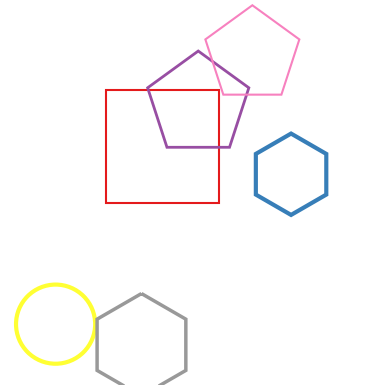[{"shape": "square", "thickness": 1.5, "radius": 0.73, "center": [0.422, 0.619]}, {"shape": "hexagon", "thickness": 3, "radius": 0.53, "center": [0.756, 0.547]}, {"shape": "pentagon", "thickness": 2, "radius": 0.69, "center": [0.515, 0.729]}, {"shape": "circle", "thickness": 3, "radius": 0.51, "center": [0.144, 0.158]}, {"shape": "pentagon", "thickness": 1.5, "radius": 0.64, "center": [0.655, 0.858]}, {"shape": "hexagon", "thickness": 2.5, "radius": 0.67, "center": [0.367, 0.104]}]